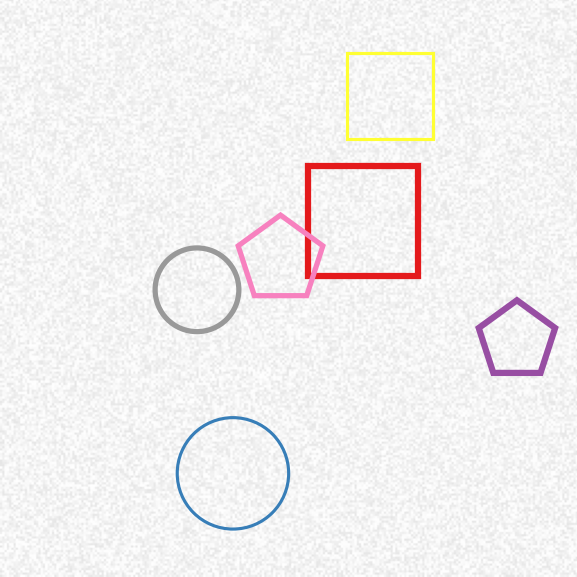[{"shape": "square", "thickness": 3, "radius": 0.48, "center": [0.628, 0.616]}, {"shape": "circle", "thickness": 1.5, "radius": 0.48, "center": [0.403, 0.179]}, {"shape": "pentagon", "thickness": 3, "radius": 0.35, "center": [0.895, 0.41]}, {"shape": "square", "thickness": 1.5, "radius": 0.37, "center": [0.676, 0.833]}, {"shape": "pentagon", "thickness": 2.5, "radius": 0.39, "center": [0.486, 0.55]}, {"shape": "circle", "thickness": 2.5, "radius": 0.36, "center": [0.341, 0.497]}]